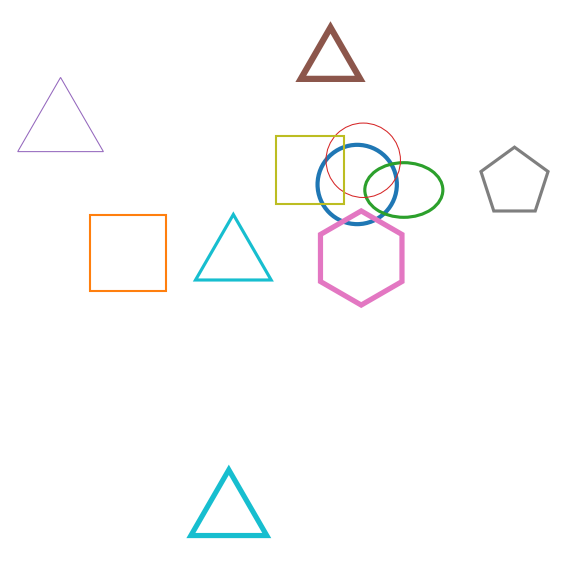[{"shape": "circle", "thickness": 2, "radius": 0.34, "center": [0.619, 0.68]}, {"shape": "square", "thickness": 1, "radius": 0.33, "center": [0.221, 0.561]}, {"shape": "oval", "thickness": 1.5, "radius": 0.34, "center": [0.699, 0.67]}, {"shape": "circle", "thickness": 0.5, "radius": 0.32, "center": [0.629, 0.722]}, {"shape": "triangle", "thickness": 0.5, "radius": 0.43, "center": [0.105, 0.779]}, {"shape": "triangle", "thickness": 3, "radius": 0.3, "center": [0.572, 0.892]}, {"shape": "hexagon", "thickness": 2.5, "radius": 0.41, "center": [0.625, 0.552]}, {"shape": "pentagon", "thickness": 1.5, "radius": 0.31, "center": [0.891, 0.683]}, {"shape": "square", "thickness": 1, "radius": 0.29, "center": [0.537, 0.704]}, {"shape": "triangle", "thickness": 1.5, "radius": 0.38, "center": [0.404, 0.552]}, {"shape": "triangle", "thickness": 2.5, "radius": 0.38, "center": [0.396, 0.11]}]